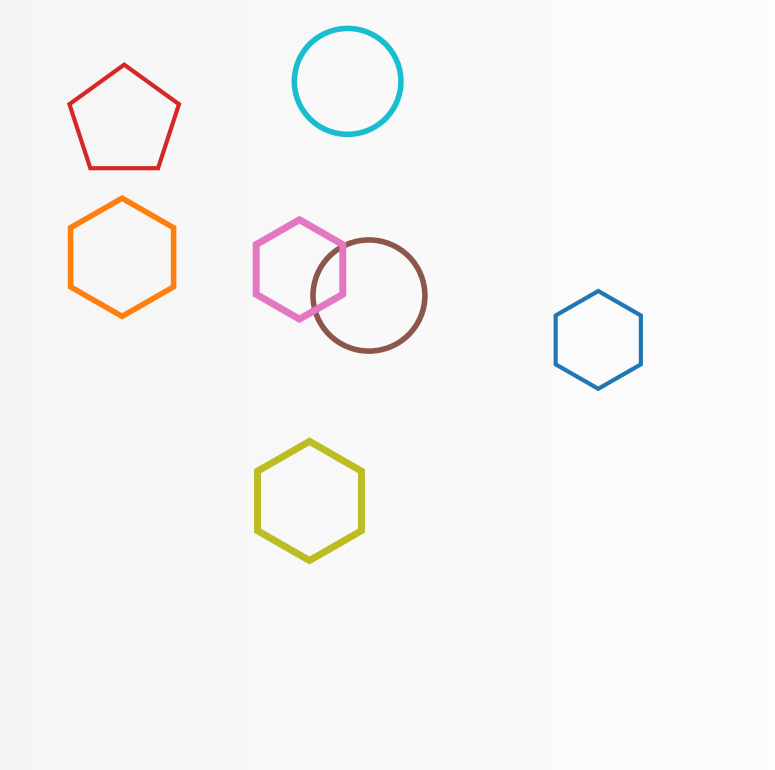[{"shape": "hexagon", "thickness": 1.5, "radius": 0.32, "center": [0.772, 0.559]}, {"shape": "hexagon", "thickness": 2, "radius": 0.38, "center": [0.158, 0.666]}, {"shape": "pentagon", "thickness": 1.5, "radius": 0.37, "center": [0.16, 0.842]}, {"shape": "circle", "thickness": 2, "radius": 0.36, "center": [0.476, 0.616]}, {"shape": "hexagon", "thickness": 2.5, "radius": 0.32, "center": [0.386, 0.65]}, {"shape": "hexagon", "thickness": 2.5, "radius": 0.39, "center": [0.399, 0.349]}, {"shape": "circle", "thickness": 2, "radius": 0.34, "center": [0.449, 0.894]}]